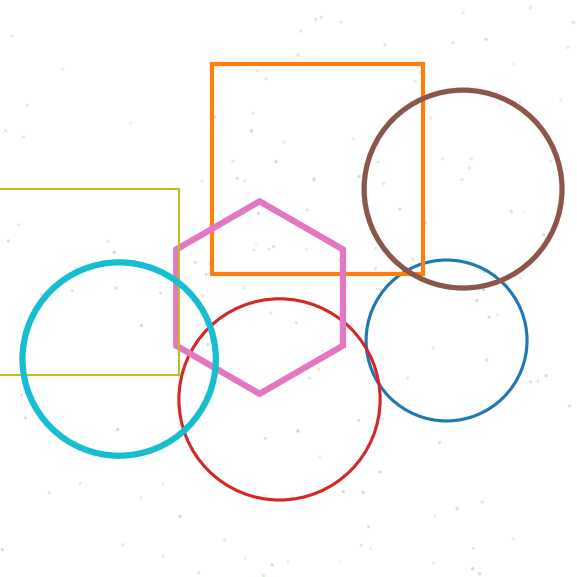[{"shape": "circle", "thickness": 1.5, "radius": 0.7, "center": [0.773, 0.41]}, {"shape": "square", "thickness": 2, "radius": 0.91, "center": [0.549, 0.706]}, {"shape": "circle", "thickness": 1.5, "radius": 0.87, "center": [0.484, 0.308]}, {"shape": "circle", "thickness": 2.5, "radius": 0.86, "center": [0.802, 0.672]}, {"shape": "hexagon", "thickness": 3, "radius": 0.83, "center": [0.45, 0.484]}, {"shape": "square", "thickness": 1, "radius": 0.81, "center": [0.148, 0.511]}, {"shape": "circle", "thickness": 3, "radius": 0.84, "center": [0.206, 0.377]}]